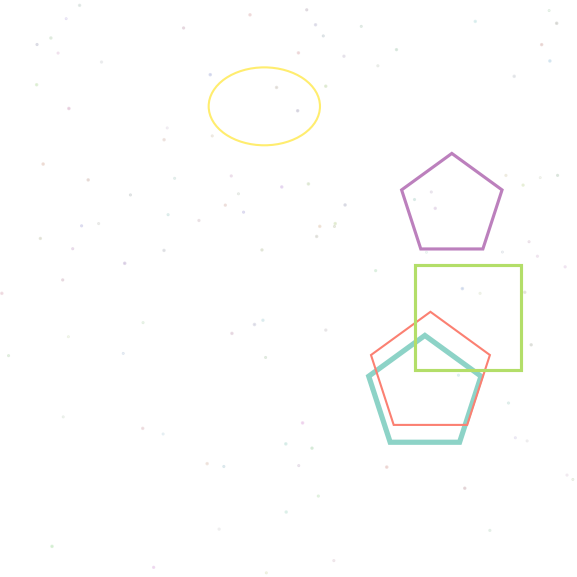[{"shape": "pentagon", "thickness": 2.5, "radius": 0.51, "center": [0.736, 0.316]}, {"shape": "pentagon", "thickness": 1, "radius": 0.54, "center": [0.745, 0.351]}, {"shape": "square", "thickness": 1.5, "radius": 0.46, "center": [0.81, 0.45]}, {"shape": "pentagon", "thickness": 1.5, "radius": 0.46, "center": [0.782, 0.642]}, {"shape": "oval", "thickness": 1, "radius": 0.48, "center": [0.458, 0.815]}]